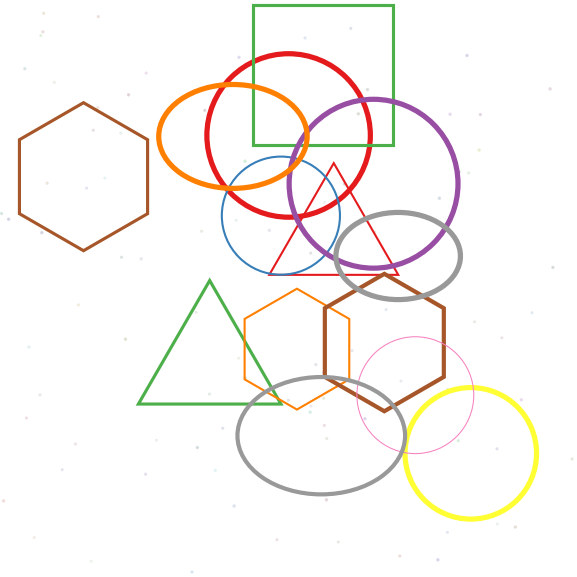[{"shape": "triangle", "thickness": 1, "radius": 0.64, "center": [0.578, 0.588]}, {"shape": "circle", "thickness": 2.5, "radius": 0.71, "center": [0.5, 0.765]}, {"shape": "circle", "thickness": 1, "radius": 0.51, "center": [0.486, 0.626]}, {"shape": "square", "thickness": 1.5, "radius": 0.61, "center": [0.559, 0.87]}, {"shape": "triangle", "thickness": 1.5, "radius": 0.71, "center": [0.363, 0.371]}, {"shape": "circle", "thickness": 2.5, "radius": 0.73, "center": [0.647, 0.681]}, {"shape": "hexagon", "thickness": 1, "radius": 0.52, "center": [0.514, 0.395]}, {"shape": "oval", "thickness": 2.5, "radius": 0.64, "center": [0.403, 0.763]}, {"shape": "circle", "thickness": 2.5, "radius": 0.57, "center": [0.815, 0.214]}, {"shape": "hexagon", "thickness": 1.5, "radius": 0.64, "center": [0.145, 0.693]}, {"shape": "hexagon", "thickness": 2, "radius": 0.59, "center": [0.666, 0.406]}, {"shape": "circle", "thickness": 0.5, "radius": 0.51, "center": [0.719, 0.315]}, {"shape": "oval", "thickness": 2.5, "radius": 0.54, "center": [0.689, 0.556]}, {"shape": "oval", "thickness": 2, "radius": 0.73, "center": [0.556, 0.245]}]